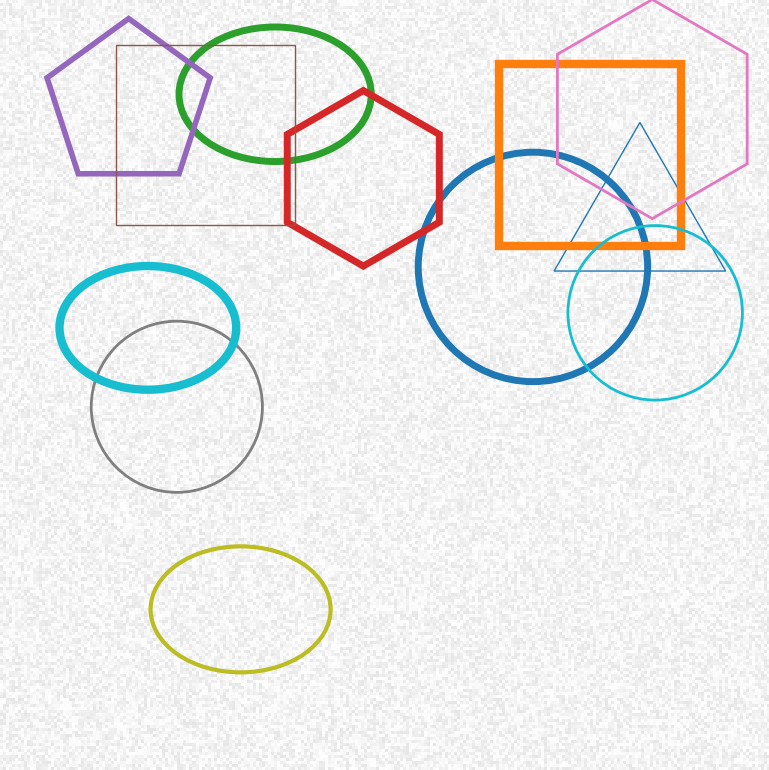[{"shape": "circle", "thickness": 2.5, "radius": 0.74, "center": [0.692, 0.653]}, {"shape": "triangle", "thickness": 0.5, "radius": 0.64, "center": [0.831, 0.712]}, {"shape": "square", "thickness": 3, "radius": 0.59, "center": [0.767, 0.799]}, {"shape": "oval", "thickness": 2.5, "radius": 0.62, "center": [0.357, 0.878]}, {"shape": "hexagon", "thickness": 2.5, "radius": 0.57, "center": [0.472, 0.768]}, {"shape": "pentagon", "thickness": 2, "radius": 0.56, "center": [0.167, 0.864]}, {"shape": "square", "thickness": 0.5, "radius": 0.58, "center": [0.267, 0.825]}, {"shape": "hexagon", "thickness": 1, "radius": 0.71, "center": [0.847, 0.858]}, {"shape": "circle", "thickness": 1, "radius": 0.56, "center": [0.23, 0.472]}, {"shape": "oval", "thickness": 1.5, "radius": 0.58, "center": [0.312, 0.209]}, {"shape": "circle", "thickness": 1, "radius": 0.57, "center": [0.851, 0.594]}, {"shape": "oval", "thickness": 3, "radius": 0.57, "center": [0.192, 0.574]}]